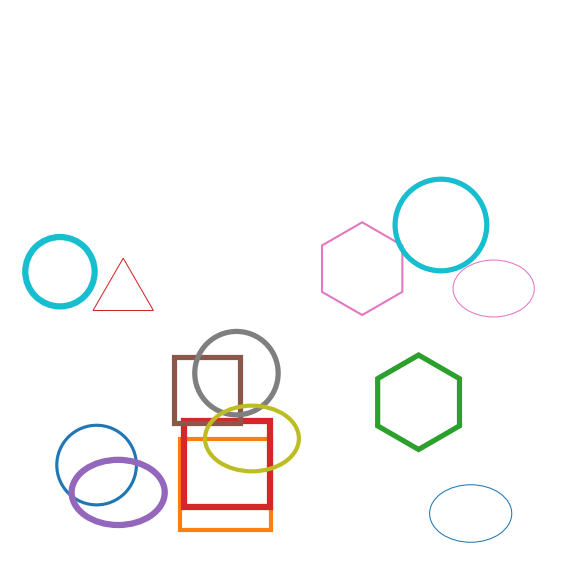[{"shape": "oval", "thickness": 0.5, "radius": 0.36, "center": [0.815, 0.11]}, {"shape": "circle", "thickness": 1.5, "radius": 0.34, "center": [0.167, 0.194]}, {"shape": "square", "thickness": 2, "radius": 0.4, "center": [0.39, 0.161]}, {"shape": "hexagon", "thickness": 2.5, "radius": 0.41, "center": [0.725, 0.303]}, {"shape": "triangle", "thickness": 0.5, "radius": 0.3, "center": [0.213, 0.492]}, {"shape": "square", "thickness": 3, "radius": 0.37, "center": [0.393, 0.195]}, {"shape": "oval", "thickness": 3, "radius": 0.4, "center": [0.205, 0.146]}, {"shape": "square", "thickness": 2.5, "radius": 0.29, "center": [0.358, 0.324]}, {"shape": "oval", "thickness": 0.5, "radius": 0.35, "center": [0.855, 0.5]}, {"shape": "hexagon", "thickness": 1, "radius": 0.4, "center": [0.627, 0.534]}, {"shape": "circle", "thickness": 2.5, "radius": 0.36, "center": [0.409, 0.353]}, {"shape": "oval", "thickness": 2, "radius": 0.41, "center": [0.436, 0.24]}, {"shape": "circle", "thickness": 3, "radius": 0.3, "center": [0.104, 0.529]}, {"shape": "circle", "thickness": 2.5, "radius": 0.4, "center": [0.764, 0.61]}]